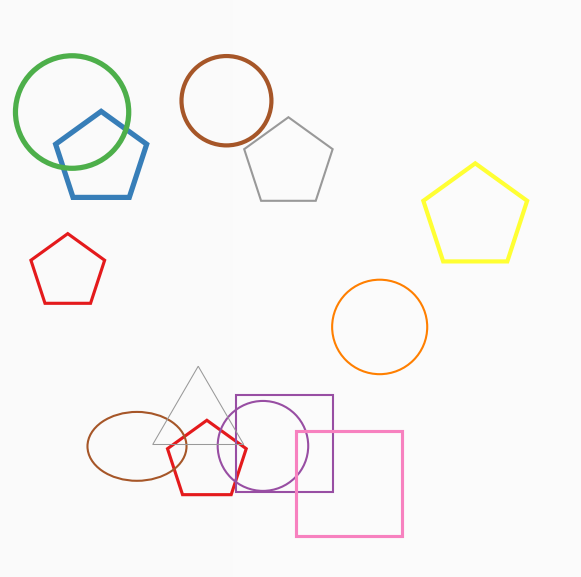[{"shape": "pentagon", "thickness": 1.5, "radius": 0.36, "center": [0.356, 0.2]}, {"shape": "pentagon", "thickness": 1.5, "radius": 0.33, "center": [0.117, 0.528]}, {"shape": "pentagon", "thickness": 2.5, "radius": 0.41, "center": [0.174, 0.724]}, {"shape": "circle", "thickness": 2.5, "radius": 0.49, "center": [0.124, 0.805]}, {"shape": "square", "thickness": 1, "radius": 0.42, "center": [0.489, 0.231]}, {"shape": "circle", "thickness": 1, "radius": 0.39, "center": [0.452, 0.227]}, {"shape": "circle", "thickness": 1, "radius": 0.41, "center": [0.653, 0.433]}, {"shape": "pentagon", "thickness": 2, "radius": 0.47, "center": [0.818, 0.622]}, {"shape": "circle", "thickness": 2, "radius": 0.39, "center": [0.39, 0.825]}, {"shape": "oval", "thickness": 1, "radius": 0.43, "center": [0.236, 0.226]}, {"shape": "square", "thickness": 1.5, "radius": 0.46, "center": [0.6, 0.162]}, {"shape": "pentagon", "thickness": 1, "radius": 0.4, "center": [0.496, 0.716]}, {"shape": "triangle", "thickness": 0.5, "radius": 0.45, "center": [0.341, 0.275]}]